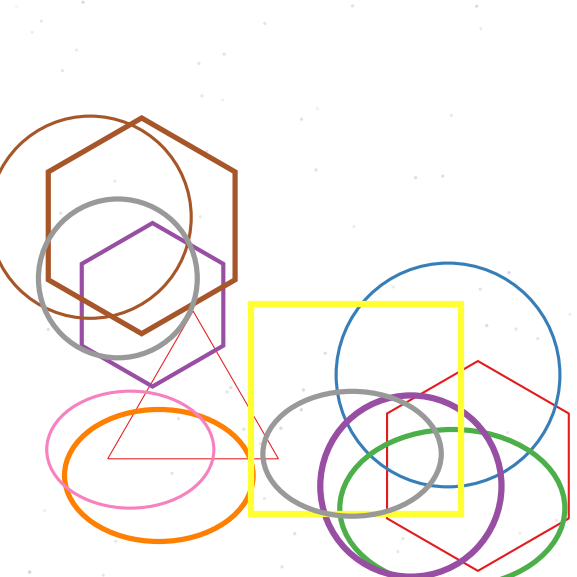[{"shape": "hexagon", "thickness": 1, "radius": 0.91, "center": [0.828, 0.192]}, {"shape": "triangle", "thickness": 0.5, "radius": 0.85, "center": [0.334, 0.29]}, {"shape": "circle", "thickness": 1.5, "radius": 0.97, "center": [0.776, 0.35]}, {"shape": "oval", "thickness": 2.5, "radius": 0.97, "center": [0.783, 0.119]}, {"shape": "hexagon", "thickness": 2, "radius": 0.71, "center": [0.264, 0.471]}, {"shape": "circle", "thickness": 3, "radius": 0.78, "center": [0.711, 0.158]}, {"shape": "oval", "thickness": 2.5, "radius": 0.82, "center": [0.275, 0.176]}, {"shape": "square", "thickness": 3, "radius": 0.91, "center": [0.616, 0.291]}, {"shape": "hexagon", "thickness": 2.5, "radius": 0.93, "center": [0.245, 0.608]}, {"shape": "circle", "thickness": 1.5, "radius": 0.88, "center": [0.156, 0.623]}, {"shape": "oval", "thickness": 1.5, "radius": 0.72, "center": [0.226, 0.221]}, {"shape": "circle", "thickness": 2.5, "radius": 0.69, "center": [0.204, 0.517]}, {"shape": "oval", "thickness": 2.5, "radius": 0.77, "center": [0.61, 0.213]}]